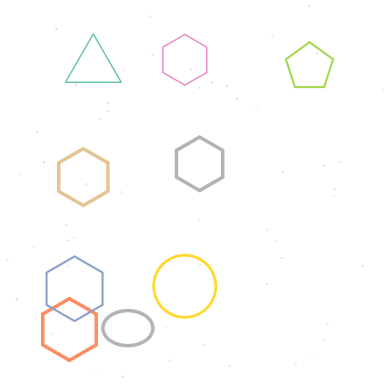[{"shape": "triangle", "thickness": 1, "radius": 0.42, "center": [0.242, 0.828]}, {"shape": "hexagon", "thickness": 2.5, "radius": 0.4, "center": [0.18, 0.144]}, {"shape": "hexagon", "thickness": 1.5, "radius": 0.42, "center": [0.194, 0.25]}, {"shape": "hexagon", "thickness": 1, "radius": 0.33, "center": [0.48, 0.845]}, {"shape": "pentagon", "thickness": 1.5, "radius": 0.32, "center": [0.804, 0.826]}, {"shape": "circle", "thickness": 2, "radius": 0.4, "center": [0.48, 0.256]}, {"shape": "hexagon", "thickness": 2.5, "radius": 0.37, "center": [0.216, 0.54]}, {"shape": "oval", "thickness": 2.5, "radius": 0.32, "center": [0.332, 0.148]}, {"shape": "hexagon", "thickness": 2.5, "radius": 0.35, "center": [0.518, 0.575]}]